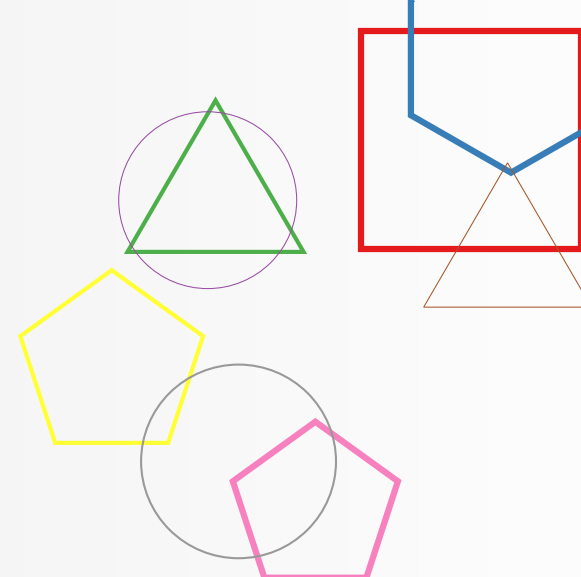[{"shape": "square", "thickness": 3, "radius": 0.95, "center": [0.81, 0.756]}, {"shape": "hexagon", "thickness": 3, "radius": 0.99, "center": [0.879, 0.899]}, {"shape": "triangle", "thickness": 2, "radius": 0.87, "center": [0.371, 0.65]}, {"shape": "circle", "thickness": 0.5, "radius": 0.77, "center": [0.357, 0.652]}, {"shape": "pentagon", "thickness": 2, "radius": 0.83, "center": [0.192, 0.366]}, {"shape": "triangle", "thickness": 0.5, "radius": 0.83, "center": [0.873, 0.551]}, {"shape": "pentagon", "thickness": 3, "radius": 0.75, "center": [0.543, 0.12]}, {"shape": "circle", "thickness": 1, "radius": 0.84, "center": [0.41, 0.2]}]